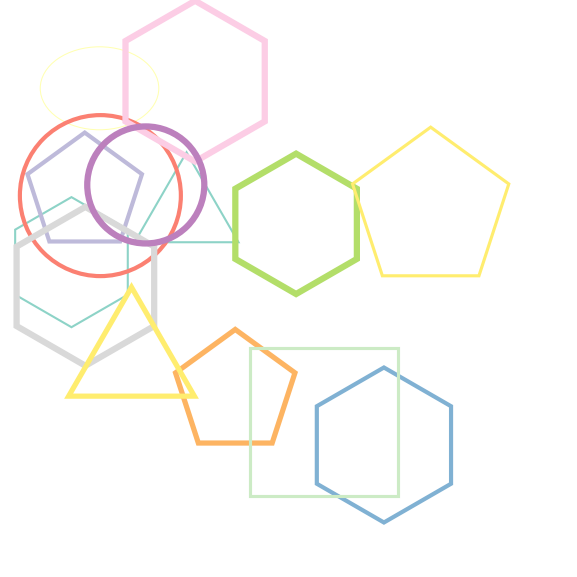[{"shape": "hexagon", "thickness": 1, "radius": 0.56, "center": [0.124, 0.545]}, {"shape": "triangle", "thickness": 1, "radius": 0.52, "center": [0.323, 0.632]}, {"shape": "oval", "thickness": 0.5, "radius": 0.51, "center": [0.172, 0.846]}, {"shape": "pentagon", "thickness": 2, "radius": 0.52, "center": [0.147, 0.665]}, {"shape": "circle", "thickness": 2, "radius": 0.7, "center": [0.174, 0.66]}, {"shape": "hexagon", "thickness": 2, "radius": 0.67, "center": [0.665, 0.229]}, {"shape": "pentagon", "thickness": 2.5, "radius": 0.54, "center": [0.407, 0.32]}, {"shape": "hexagon", "thickness": 3, "radius": 0.61, "center": [0.513, 0.612]}, {"shape": "hexagon", "thickness": 3, "radius": 0.7, "center": [0.338, 0.859]}, {"shape": "hexagon", "thickness": 3, "radius": 0.69, "center": [0.148, 0.503]}, {"shape": "circle", "thickness": 3, "radius": 0.51, "center": [0.252, 0.679]}, {"shape": "square", "thickness": 1.5, "radius": 0.64, "center": [0.562, 0.268]}, {"shape": "triangle", "thickness": 2.5, "radius": 0.63, "center": [0.228, 0.376]}, {"shape": "pentagon", "thickness": 1.5, "radius": 0.71, "center": [0.746, 0.637]}]